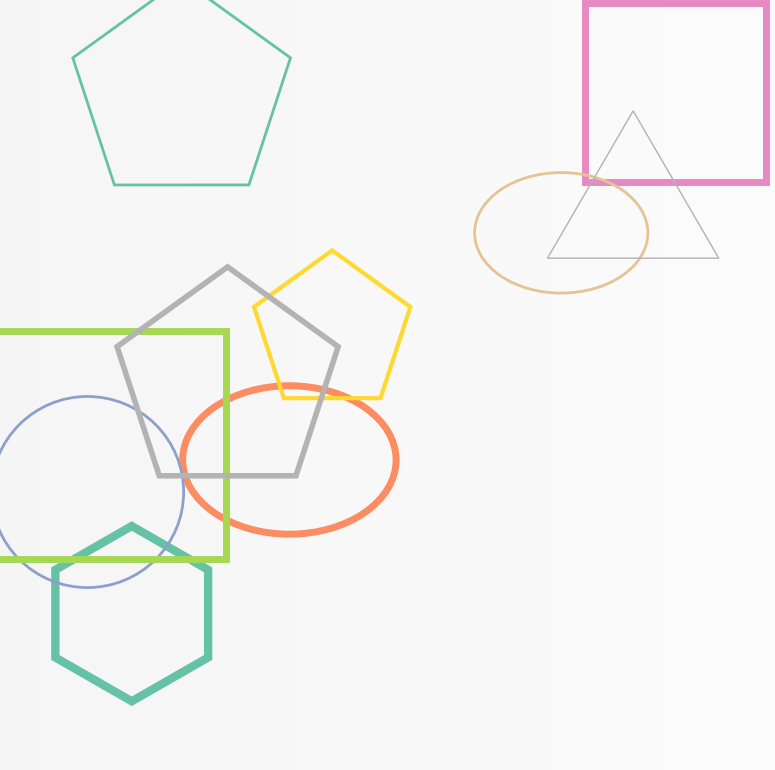[{"shape": "pentagon", "thickness": 1, "radius": 0.74, "center": [0.234, 0.879]}, {"shape": "hexagon", "thickness": 3, "radius": 0.57, "center": [0.17, 0.203]}, {"shape": "oval", "thickness": 2.5, "radius": 0.69, "center": [0.373, 0.403]}, {"shape": "circle", "thickness": 1, "radius": 0.62, "center": [0.113, 0.361]}, {"shape": "square", "thickness": 2.5, "radius": 0.58, "center": [0.871, 0.88]}, {"shape": "square", "thickness": 2.5, "radius": 0.74, "center": [0.143, 0.422]}, {"shape": "pentagon", "thickness": 1.5, "radius": 0.53, "center": [0.429, 0.569]}, {"shape": "oval", "thickness": 1, "radius": 0.56, "center": [0.724, 0.698]}, {"shape": "pentagon", "thickness": 2, "radius": 0.75, "center": [0.294, 0.503]}, {"shape": "triangle", "thickness": 0.5, "radius": 0.64, "center": [0.817, 0.728]}]